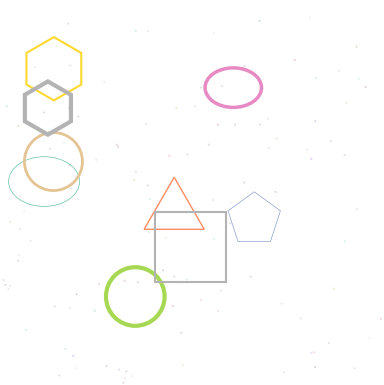[{"shape": "oval", "thickness": 0.5, "radius": 0.46, "center": [0.115, 0.528]}, {"shape": "triangle", "thickness": 1, "radius": 0.45, "center": [0.452, 0.45]}, {"shape": "pentagon", "thickness": 0.5, "radius": 0.36, "center": [0.66, 0.43]}, {"shape": "oval", "thickness": 2.5, "radius": 0.37, "center": [0.606, 0.772]}, {"shape": "circle", "thickness": 3, "radius": 0.38, "center": [0.351, 0.23]}, {"shape": "hexagon", "thickness": 1.5, "radius": 0.41, "center": [0.14, 0.821]}, {"shape": "circle", "thickness": 2, "radius": 0.38, "center": [0.139, 0.58]}, {"shape": "hexagon", "thickness": 3, "radius": 0.35, "center": [0.124, 0.719]}, {"shape": "square", "thickness": 1.5, "radius": 0.46, "center": [0.495, 0.359]}]